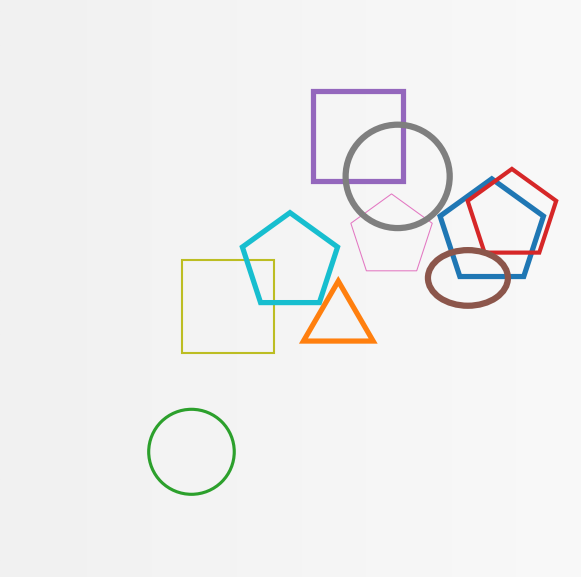[{"shape": "pentagon", "thickness": 2.5, "radius": 0.47, "center": [0.846, 0.596]}, {"shape": "triangle", "thickness": 2.5, "radius": 0.35, "center": [0.582, 0.443]}, {"shape": "circle", "thickness": 1.5, "radius": 0.37, "center": [0.329, 0.217]}, {"shape": "pentagon", "thickness": 2, "radius": 0.4, "center": [0.881, 0.627]}, {"shape": "square", "thickness": 2.5, "radius": 0.39, "center": [0.616, 0.764]}, {"shape": "oval", "thickness": 3, "radius": 0.34, "center": [0.805, 0.518]}, {"shape": "pentagon", "thickness": 0.5, "radius": 0.37, "center": [0.674, 0.59]}, {"shape": "circle", "thickness": 3, "radius": 0.45, "center": [0.684, 0.694]}, {"shape": "square", "thickness": 1, "radius": 0.4, "center": [0.392, 0.468]}, {"shape": "pentagon", "thickness": 2.5, "radius": 0.43, "center": [0.499, 0.545]}]